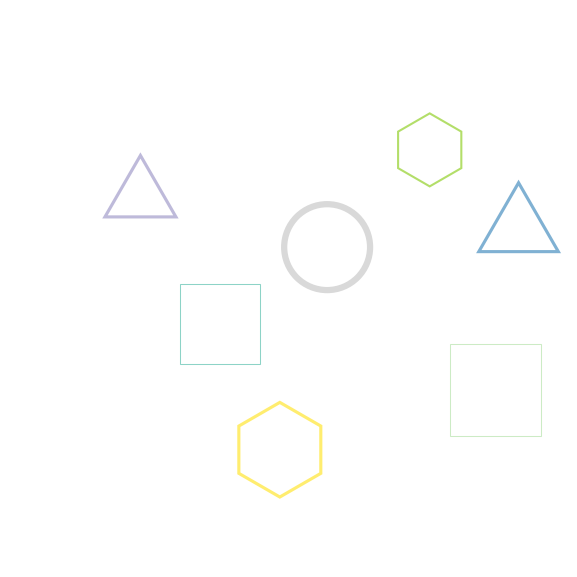[{"shape": "square", "thickness": 0.5, "radius": 0.34, "center": [0.381, 0.438]}, {"shape": "triangle", "thickness": 1.5, "radius": 0.35, "center": [0.243, 0.659]}, {"shape": "triangle", "thickness": 1.5, "radius": 0.4, "center": [0.898, 0.603]}, {"shape": "hexagon", "thickness": 1, "radius": 0.32, "center": [0.744, 0.74]}, {"shape": "circle", "thickness": 3, "radius": 0.37, "center": [0.566, 0.571]}, {"shape": "square", "thickness": 0.5, "radius": 0.4, "center": [0.858, 0.324]}, {"shape": "hexagon", "thickness": 1.5, "radius": 0.41, "center": [0.485, 0.22]}]